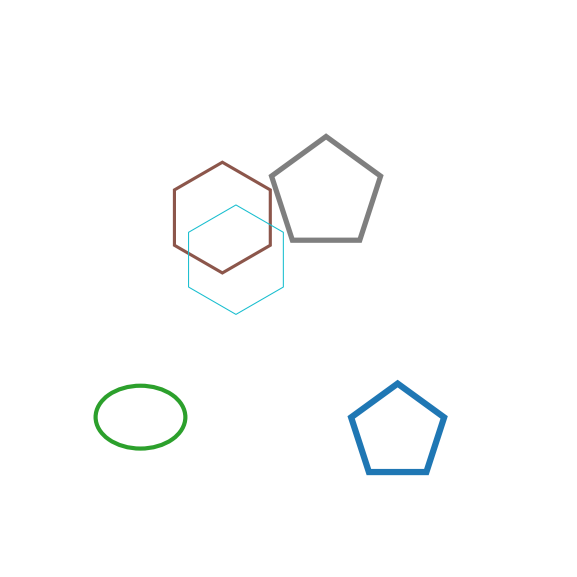[{"shape": "pentagon", "thickness": 3, "radius": 0.42, "center": [0.689, 0.25]}, {"shape": "oval", "thickness": 2, "radius": 0.39, "center": [0.243, 0.277]}, {"shape": "hexagon", "thickness": 1.5, "radius": 0.48, "center": [0.385, 0.622]}, {"shape": "pentagon", "thickness": 2.5, "radius": 0.5, "center": [0.565, 0.664]}, {"shape": "hexagon", "thickness": 0.5, "radius": 0.47, "center": [0.409, 0.549]}]